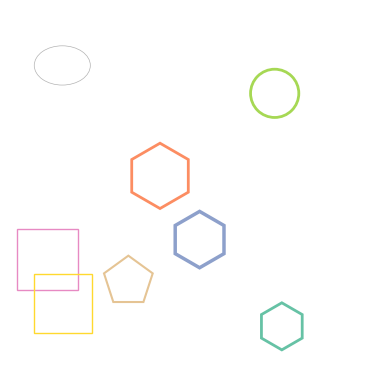[{"shape": "hexagon", "thickness": 2, "radius": 0.31, "center": [0.732, 0.152]}, {"shape": "hexagon", "thickness": 2, "radius": 0.42, "center": [0.416, 0.543]}, {"shape": "hexagon", "thickness": 2.5, "radius": 0.37, "center": [0.518, 0.378]}, {"shape": "square", "thickness": 1, "radius": 0.4, "center": [0.124, 0.326]}, {"shape": "circle", "thickness": 2, "radius": 0.31, "center": [0.713, 0.758]}, {"shape": "square", "thickness": 1, "radius": 0.38, "center": [0.163, 0.212]}, {"shape": "pentagon", "thickness": 1.5, "radius": 0.33, "center": [0.333, 0.269]}, {"shape": "oval", "thickness": 0.5, "radius": 0.36, "center": [0.162, 0.83]}]